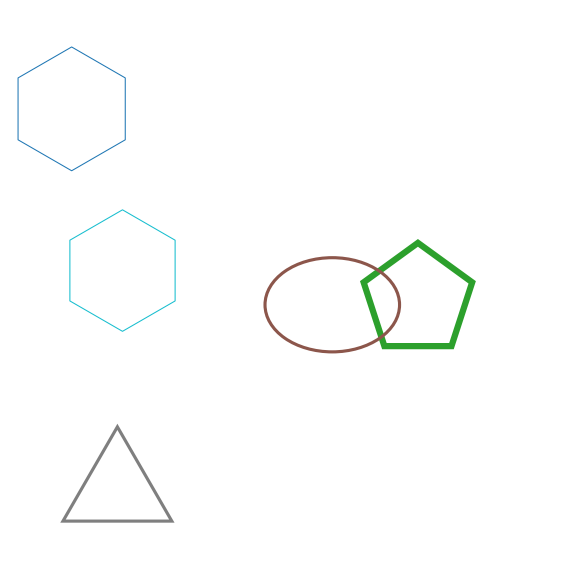[{"shape": "hexagon", "thickness": 0.5, "radius": 0.54, "center": [0.124, 0.811]}, {"shape": "pentagon", "thickness": 3, "radius": 0.49, "center": [0.724, 0.48]}, {"shape": "oval", "thickness": 1.5, "radius": 0.58, "center": [0.575, 0.471]}, {"shape": "triangle", "thickness": 1.5, "radius": 0.54, "center": [0.203, 0.151]}, {"shape": "hexagon", "thickness": 0.5, "radius": 0.53, "center": [0.212, 0.531]}]